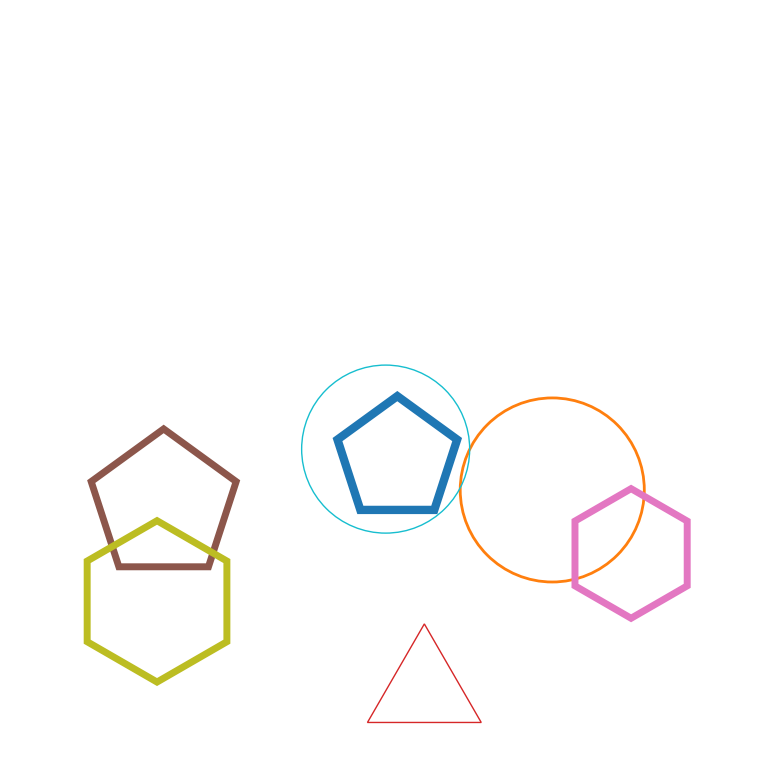[{"shape": "pentagon", "thickness": 3, "radius": 0.41, "center": [0.516, 0.404]}, {"shape": "circle", "thickness": 1, "radius": 0.6, "center": [0.717, 0.364]}, {"shape": "triangle", "thickness": 0.5, "radius": 0.43, "center": [0.551, 0.104]}, {"shape": "pentagon", "thickness": 2.5, "radius": 0.49, "center": [0.213, 0.344]}, {"shape": "hexagon", "thickness": 2.5, "radius": 0.42, "center": [0.82, 0.281]}, {"shape": "hexagon", "thickness": 2.5, "radius": 0.52, "center": [0.204, 0.219]}, {"shape": "circle", "thickness": 0.5, "radius": 0.55, "center": [0.501, 0.417]}]